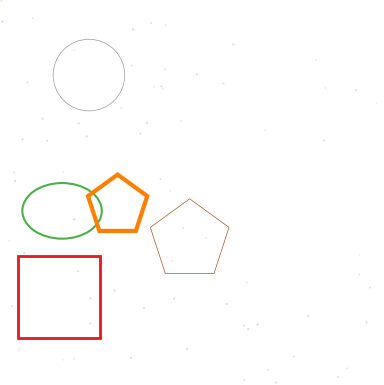[{"shape": "square", "thickness": 2, "radius": 0.53, "center": [0.153, 0.228]}, {"shape": "oval", "thickness": 1.5, "radius": 0.52, "center": [0.161, 0.452]}, {"shape": "pentagon", "thickness": 3, "radius": 0.4, "center": [0.305, 0.466]}, {"shape": "pentagon", "thickness": 0.5, "radius": 0.54, "center": [0.493, 0.376]}, {"shape": "circle", "thickness": 0.5, "radius": 0.47, "center": [0.231, 0.805]}]